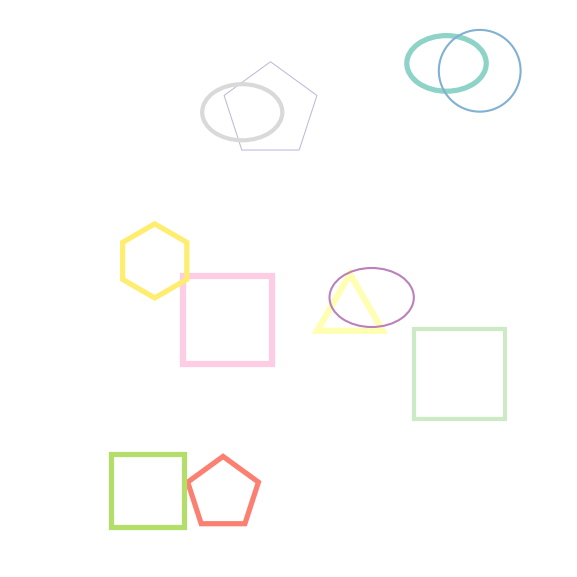[{"shape": "oval", "thickness": 2.5, "radius": 0.34, "center": [0.773, 0.889]}, {"shape": "triangle", "thickness": 3, "radius": 0.33, "center": [0.606, 0.459]}, {"shape": "pentagon", "thickness": 0.5, "radius": 0.42, "center": [0.468, 0.808]}, {"shape": "pentagon", "thickness": 2.5, "radius": 0.32, "center": [0.386, 0.144]}, {"shape": "circle", "thickness": 1, "radius": 0.35, "center": [0.831, 0.877]}, {"shape": "square", "thickness": 2.5, "radius": 0.32, "center": [0.255, 0.15]}, {"shape": "square", "thickness": 3, "radius": 0.38, "center": [0.394, 0.445]}, {"shape": "oval", "thickness": 2, "radius": 0.35, "center": [0.419, 0.805]}, {"shape": "oval", "thickness": 1, "radius": 0.37, "center": [0.644, 0.484]}, {"shape": "square", "thickness": 2, "radius": 0.39, "center": [0.796, 0.352]}, {"shape": "hexagon", "thickness": 2.5, "radius": 0.32, "center": [0.268, 0.547]}]